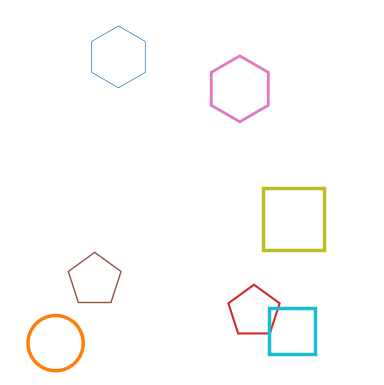[{"shape": "hexagon", "thickness": 0.5, "radius": 0.4, "center": [0.308, 0.852]}, {"shape": "circle", "thickness": 2.5, "radius": 0.36, "center": [0.144, 0.109]}, {"shape": "pentagon", "thickness": 1.5, "radius": 0.35, "center": [0.66, 0.191]}, {"shape": "pentagon", "thickness": 1, "radius": 0.36, "center": [0.246, 0.273]}, {"shape": "hexagon", "thickness": 2, "radius": 0.43, "center": [0.623, 0.769]}, {"shape": "square", "thickness": 2.5, "radius": 0.4, "center": [0.761, 0.431]}, {"shape": "square", "thickness": 2.5, "radius": 0.3, "center": [0.759, 0.141]}]